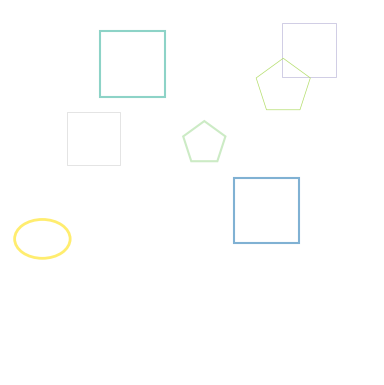[{"shape": "square", "thickness": 1.5, "radius": 0.42, "center": [0.345, 0.834]}, {"shape": "square", "thickness": 0.5, "radius": 0.35, "center": [0.803, 0.871]}, {"shape": "square", "thickness": 1.5, "radius": 0.42, "center": [0.691, 0.453]}, {"shape": "pentagon", "thickness": 0.5, "radius": 0.37, "center": [0.736, 0.775]}, {"shape": "square", "thickness": 0.5, "radius": 0.35, "center": [0.243, 0.64]}, {"shape": "pentagon", "thickness": 1.5, "radius": 0.29, "center": [0.531, 0.628]}, {"shape": "oval", "thickness": 2, "radius": 0.36, "center": [0.11, 0.38]}]